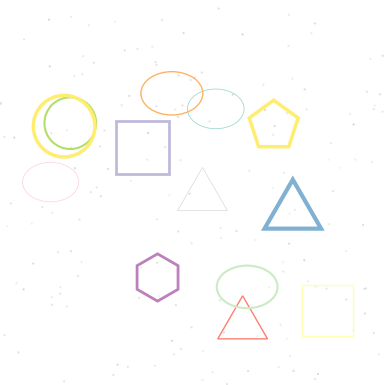[{"shape": "oval", "thickness": 0.5, "radius": 0.37, "center": [0.56, 0.717]}, {"shape": "square", "thickness": 1, "radius": 0.33, "center": [0.85, 0.193]}, {"shape": "square", "thickness": 2, "radius": 0.35, "center": [0.37, 0.617]}, {"shape": "triangle", "thickness": 1, "radius": 0.37, "center": [0.63, 0.157]}, {"shape": "triangle", "thickness": 3, "radius": 0.42, "center": [0.761, 0.449]}, {"shape": "oval", "thickness": 1, "radius": 0.4, "center": [0.446, 0.758]}, {"shape": "circle", "thickness": 1.5, "radius": 0.34, "center": [0.182, 0.68]}, {"shape": "oval", "thickness": 0.5, "radius": 0.37, "center": [0.131, 0.527]}, {"shape": "triangle", "thickness": 0.5, "radius": 0.37, "center": [0.526, 0.49]}, {"shape": "hexagon", "thickness": 2, "radius": 0.31, "center": [0.409, 0.279]}, {"shape": "oval", "thickness": 1.5, "radius": 0.39, "center": [0.642, 0.255]}, {"shape": "circle", "thickness": 2.5, "radius": 0.4, "center": [0.167, 0.672]}, {"shape": "pentagon", "thickness": 2.5, "radius": 0.33, "center": [0.711, 0.673]}]